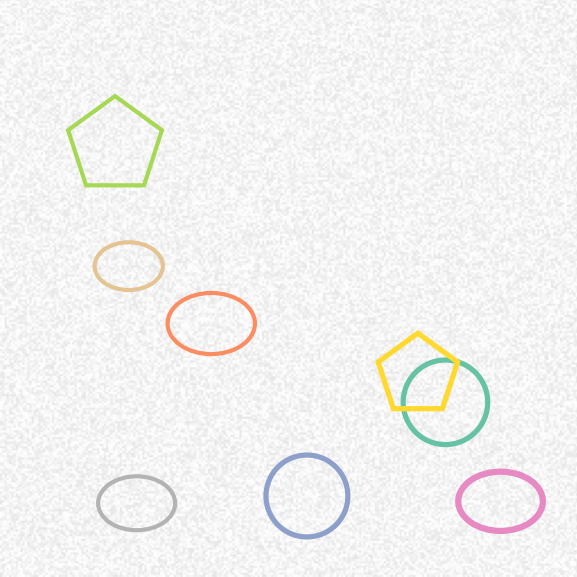[{"shape": "circle", "thickness": 2.5, "radius": 0.37, "center": [0.771, 0.303]}, {"shape": "oval", "thickness": 2, "radius": 0.38, "center": [0.366, 0.439]}, {"shape": "circle", "thickness": 2.5, "radius": 0.35, "center": [0.531, 0.14]}, {"shape": "oval", "thickness": 3, "radius": 0.37, "center": [0.867, 0.131]}, {"shape": "pentagon", "thickness": 2, "radius": 0.43, "center": [0.199, 0.747]}, {"shape": "pentagon", "thickness": 2.5, "radius": 0.36, "center": [0.724, 0.35]}, {"shape": "oval", "thickness": 2, "radius": 0.3, "center": [0.223, 0.538]}, {"shape": "oval", "thickness": 2, "radius": 0.33, "center": [0.237, 0.128]}]